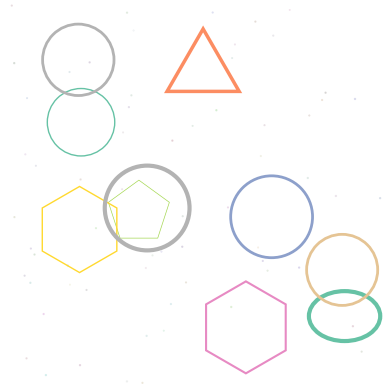[{"shape": "circle", "thickness": 1, "radius": 0.44, "center": [0.21, 0.683]}, {"shape": "oval", "thickness": 3, "radius": 0.46, "center": [0.895, 0.179]}, {"shape": "triangle", "thickness": 2.5, "radius": 0.54, "center": [0.528, 0.817]}, {"shape": "circle", "thickness": 2, "radius": 0.53, "center": [0.705, 0.437]}, {"shape": "hexagon", "thickness": 1.5, "radius": 0.6, "center": [0.639, 0.15]}, {"shape": "pentagon", "thickness": 0.5, "radius": 0.42, "center": [0.361, 0.449]}, {"shape": "hexagon", "thickness": 1, "radius": 0.56, "center": [0.207, 0.404]}, {"shape": "circle", "thickness": 2, "radius": 0.46, "center": [0.889, 0.299]}, {"shape": "circle", "thickness": 3, "radius": 0.55, "center": [0.382, 0.46]}, {"shape": "circle", "thickness": 2, "radius": 0.46, "center": [0.203, 0.845]}]